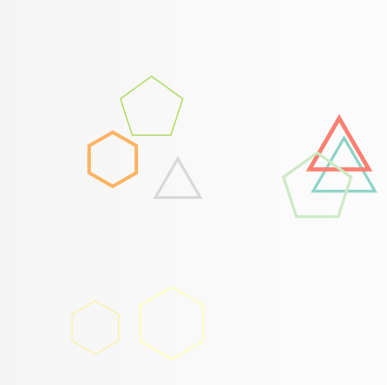[{"shape": "triangle", "thickness": 2, "radius": 0.46, "center": [0.888, 0.55]}, {"shape": "hexagon", "thickness": 1, "radius": 0.47, "center": [0.443, 0.16]}, {"shape": "triangle", "thickness": 3, "radius": 0.44, "center": [0.875, 0.604]}, {"shape": "hexagon", "thickness": 2.5, "radius": 0.35, "center": [0.291, 0.586]}, {"shape": "pentagon", "thickness": 1, "radius": 0.42, "center": [0.391, 0.717]}, {"shape": "triangle", "thickness": 2, "radius": 0.34, "center": [0.459, 0.52]}, {"shape": "pentagon", "thickness": 2, "radius": 0.46, "center": [0.819, 0.511]}, {"shape": "hexagon", "thickness": 0.5, "radius": 0.35, "center": [0.246, 0.149]}]